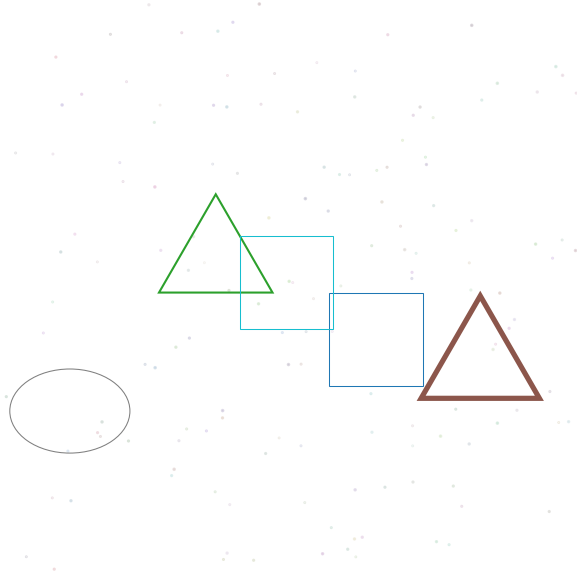[{"shape": "square", "thickness": 0.5, "radius": 0.41, "center": [0.651, 0.411]}, {"shape": "triangle", "thickness": 1, "radius": 0.57, "center": [0.374, 0.549]}, {"shape": "triangle", "thickness": 2.5, "radius": 0.59, "center": [0.832, 0.369]}, {"shape": "oval", "thickness": 0.5, "radius": 0.52, "center": [0.121, 0.287]}, {"shape": "square", "thickness": 0.5, "radius": 0.41, "center": [0.496, 0.51]}]